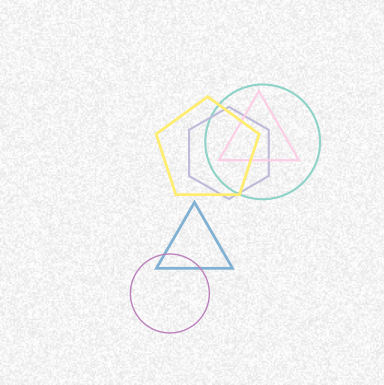[{"shape": "circle", "thickness": 1.5, "radius": 0.75, "center": [0.682, 0.631]}, {"shape": "hexagon", "thickness": 1.5, "radius": 0.6, "center": [0.595, 0.603]}, {"shape": "triangle", "thickness": 2, "radius": 0.57, "center": [0.505, 0.36]}, {"shape": "triangle", "thickness": 1.5, "radius": 0.6, "center": [0.673, 0.644]}, {"shape": "circle", "thickness": 1, "radius": 0.51, "center": [0.441, 0.238]}, {"shape": "pentagon", "thickness": 2, "radius": 0.7, "center": [0.539, 0.608]}]